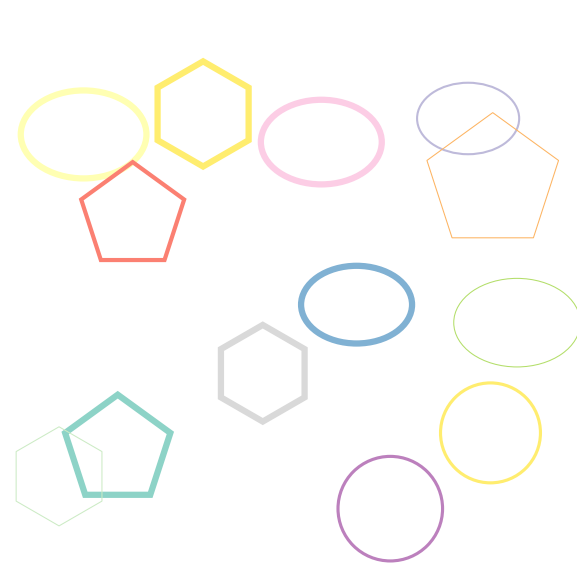[{"shape": "pentagon", "thickness": 3, "radius": 0.48, "center": [0.204, 0.22]}, {"shape": "oval", "thickness": 3, "radius": 0.54, "center": [0.145, 0.766]}, {"shape": "oval", "thickness": 1, "radius": 0.44, "center": [0.811, 0.794]}, {"shape": "pentagon", "thickness": 2, "radius": 0.47, "center": [0.23, 0.625]}, {"shape": "oval", "thickness": 3, "radius": 0.48, "center": [0.617, 0.472]}, {"shape": "pentagon", "thickness": 0.5, "radius": 0.6, "center": [0.853, 0.684]}, {"shape": "oval", "thickness": 0.5, "radius": 0.55, "center": [0.895, 0.44]}, {"shape": "oval", "thickness": 3, "radius": 0.52, "center": [0.556, 0.753]}, {"shape": "hexagon", "thickness": 3, "radius": 0.42, "center": [0.455, 0.353]}, {"shape": "circle", "thickness": 1.5, "radius": 0.45, "center": [0.676, 0.118]}, {"shape": "hexagon", "thickness": 0.5, "radius": 0.43, "center": [0.102, 0.174]}, {"shape": "circle", "thickness": 1.5, "radius": 0.43, "center": [0.849, 0.25]}, {"shape": "hexagon", "thickness": 3, "radius": 0.46, "center": [0.352, 0.802]}]